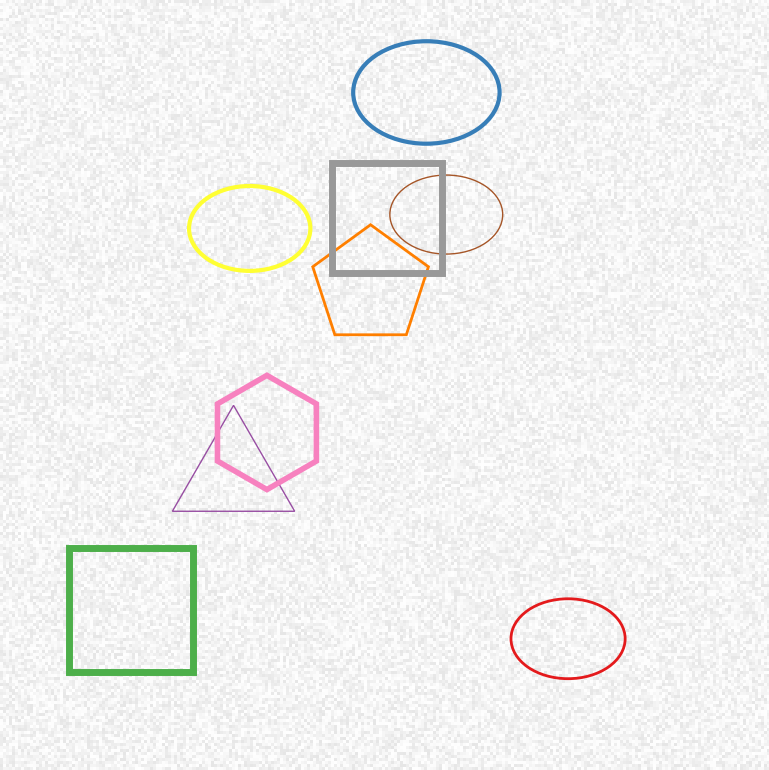[{"shape": "oval", "thickness": 1, "radius": 0.37, "center": [0.738, 0.17]}, {"shape": "oval", "thickness": 1.5, "radius": 0.48, "center": [0.554, 0.88]}, {"shape": "square", "thickness": 2.5, "radius": 0.4, "center": [0.17, 0.208]}, {"shape": "triangle", "thickness": 0.5, "radius": 0.46, "center": [0.303, 0.382]}, {"shape": "pentagon", "thickness": 1, "radius": 0.39, "center": [0.481, 0.629]}, {"shape": "oval", "thickness": 1.5, "radius": 0.39, "center": [0.324, 0.703]}, {"shape": "oval", "thickness": 0.5, "radius": 0.37, "center": [0.58, 0.721]}, {"shape": "hexagon", "thickness": 2, "radius": 0.37, "center": [0.347, 0.438]}, {"shape": "square", "thickness": 2.5, "radius": 0.36, "center": [0.503, 0.717]}]